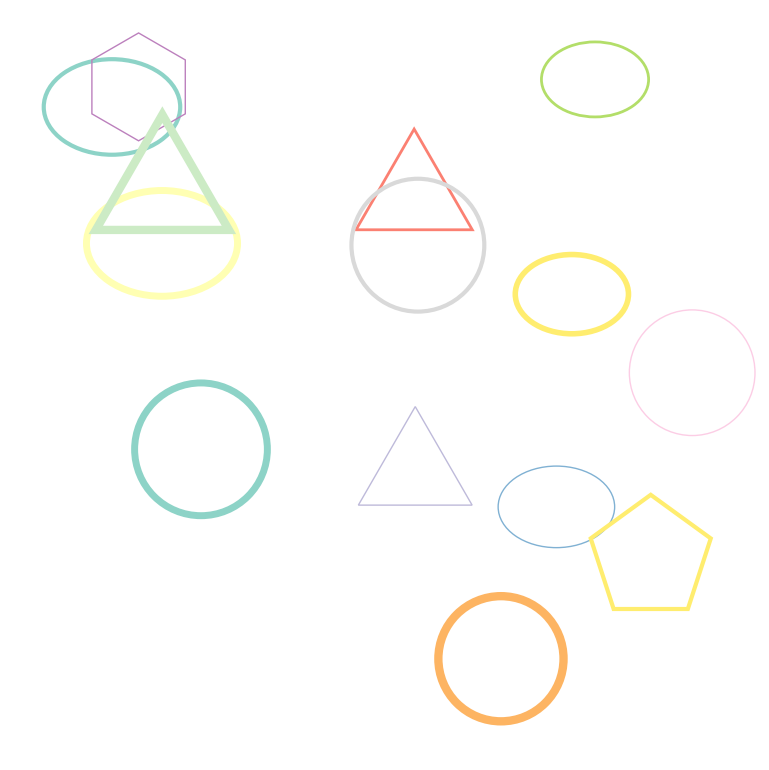[{"shape": "oval", "thickness": 1.5, "radius": 0.44, "center": [0.145, 0.861]}, {"shape": "circle", "thickness": 2.5, "radius": 0.43, "center": [0.261, 0.416]}, {"shape": "oval", "thickness": 2.5, "radius": 0.49, "center": [0.21, 0.684]}, {"shape": "triangle", "thickness": 0.5, "radius": 0.43, "center": [0.539, 0.387]}, {"shape": "triangle", "thickness": 1, "radius": 0.44, "center": [0.538, 0.745]}, {"shape": "oval", "thickness": 0.5, "radius": 0.38, "center": [0.723, 0.342]}, {"shape": "circle", "thickness": 3, "radius": 0.41, "center": [0.651, 0.144]}, {"shape": "oval", "thickness": 1, "radius": 0.35, "center": [0.773, 0.897]}, {"shape": "circle", "thickness": 0.5, "radius": 0.41, "center": [0.899, 0.516]}, {"shape": "circle", "thickness": 1.5, "radius": 0.43, "center": [0.543, 0.682]}, {"shape": "hexagon", "thickness": 0.5, "radius": 0.35, "center": [0.18, 0.887]}, {"shape": "triangle", "thickness": 3, "radius": 0.5, "center": [0.211, 0.751]}, {"shape": "pentagon", "thickness": 1.5, "radius": 0.41, "center": [0.845, 0.275]}, {"shape": "oval", "thickness": 2, "radius": 0.37, "center": [0.743, 0.618]}]